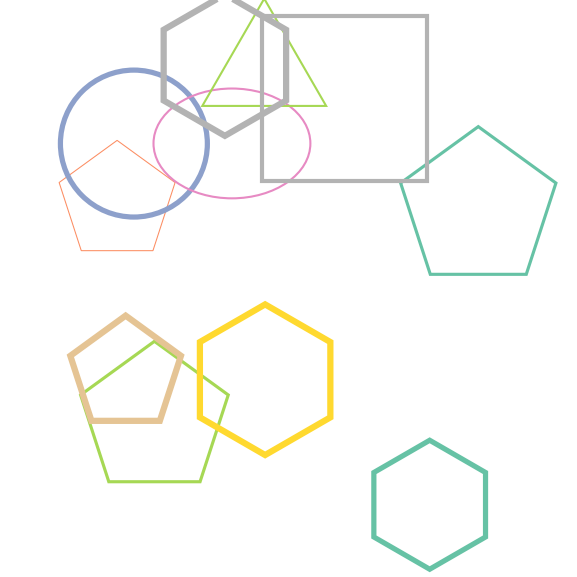[{"shape": "pentagon", "thickness": 1.5, "radius": 0.71, "center": [0.828, 0.638]}, {"shape": "hexagon", "thickness": 2.5, "radius": 0.56, "center": [0.744, 0.125]}, {"shape": "pentagon", "thickness": 0.5, "radius": 0.53, "center": [0.203, 0.65]}, {"shape": "circle", "thickness": 2.5, "radius": 0.64, "center": [0.232, 0.751]}, {"shape": "oval", "thickness": 1, "radius": 0.68, "center": [0.402, 0.751]}, {"shape": "triangle", "thickness": 1, "radius": 0.62, "center": [0.458, 0.878]}, {"shape": "pentagon", "thickness": 1.5, "radius": 0.67, "center": [0.267, 0.274]}, {"shape": "hexagon", "thickness": 3, "radius": 0.65, "center": [0.459, 0.342]}, {"shape": "pentagon", "thickness": 3, "radius": 0.5, "center": [0.218, 0.352]}, {"shape": "square", "thickness": 2, "radius": 0.71, "center": [0.597, 0.829]}, {"shape": "hexagon", "thickness": 3, "radius": 0.61, "center": [0.389, 0.886]}]